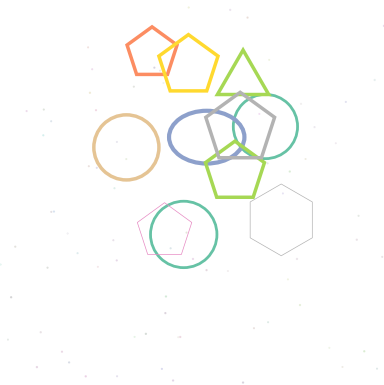[{"shape": "circle", "thickness": 2, "radius": 0.42, "center": [0.689, 0.671]}, {"shape": "circle", "thickness": 2, "radius": 0.43, "center": [0.477, 0.391]}, {"shape": "pentagon", "thickness": 2.5, "radius": 0.34, "center": [0.395, 0.862]}, {"shape": "oval", "thickness": 3, "radius": 0.49, "center": [0.537, 0.644]}, {"shape": "pentagon", "thickness": 0.5, "radius": 0.37, "center": [0.427, 0.399]}, {"shape": "pentagon", "thickness": 2.5, "radius": 0.4, "center": [0.61, 0.553]}, {"shape": "triangle", "thickness": 2.5, "radius": 0.38, "center": [0.631, 0.793]}, {"shape": "pentagon", "thickness": 2.5, "radius": 0.4, "center": [0.489, 0.829]}, {"shape": "circle", "thickness": 2.5, "radius": 0.42, "center": [0.328, 0.617]}, {"shape": "pentagon", "thickness": 2.5, "radius": 0.47, "center": [0.624, 0.666]}, {"shape": "hexagon", "thickness": 0.5, "radius": 0.47, "center": [0.73, 0.429]}]